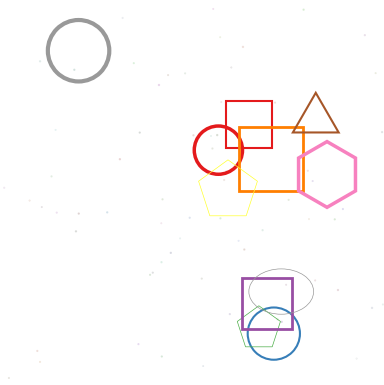[{"shape": "square", "thickness": 1.5, "radius": 0.3, "center": [0.647, 0.677]}, {"shape": "circle", "thickness": 2.5, "radius": 0.31, "center": [0.567, 0.61]}, {"shape": "circle", "thickness": 1.5, "radius": 0.34, "center": [0.711, 0.133]}, {"shape": "pentagon", "thickness": 0.5, "radius": 0.29, "center": [0.672, 0.147]}, {"shape": "square", "thickness": 2, "radius": 0.33, "center": [0.694, 0.212]}, {"shape": "square", "thickness": 2, "radius": 0.41, "center": [0.703, 0.588]}, {"shape": "pentagon", "thickness": 0.5, "radius": 0.4, "center": [0.592, 0.505]}, {"shape": "triangle", "thickness": 1.5, "radius": 0.34, "center": [0.82, 0.69]}, {"shape": "hexagon", "thickness": 2.5, "radius": 0.43, "center": [0.849, 0.547]}, {"shape": "oval", "thickness": 0.5, "radius": 0.42, "center": [0.731, 0.243]}, {"shape": "circle", "thickness": 3, "radius": 0.4, "center": [0.204, 0.868]}]